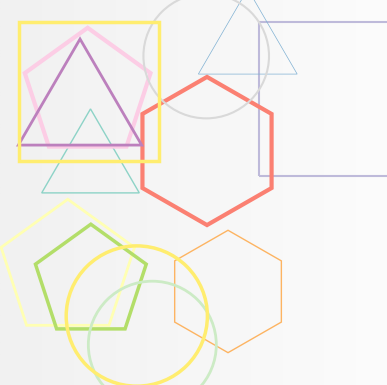[{"shape": "triangle", "thickness": 1, "radius": 0.73, "center": [0.234, 0.572]}, {"shape": "pentagon", "thickness": 2, "radius": 0.9, "center": [0.175, 0.301]}, {"shape": "square", "thickness": 1.5, "radius": 0.99, "center": [0.866, 0.743]}, {"shape": "hexagon", "thickness": 3, "radius": 0.96, "center": [0.534, 0.608]}, {"shape": "triangle", "thickness": 0.5, "radius": 0.74, "center": [0.639, 0.881]}, {"shape": "hexagon", "thickness": 1, "radius": 0.79, "center": [0.588, 0.243]}, {"shape": "pentagon", "thickness": 2.5, "radius": 0.75, "center": [0.234, 0.267]}, {"shape": "pentagon", "thickness": 3, "radius": 0.85, "center": [0.226, 0.757]}, {"shape": "circle", "thickness": 1.5, "radius": 0.81, "center": [0.532, 0.855]}, {"shape": "triangle", "thickness": 2, "radius": 0.92, "center": [0.207, 0.715]}, {"shape": "circle", "thickness": 2, "radius": 0.83, "center": [0.393, 0.105]}, {"shape": "square", "thickness": 2.5, "radius": 0.9, "center": [0.229, 0.763]}, {"shape": "circle", "thickness": 2.5, "radius": 0.91, "center": [0.353, 0.179]}]